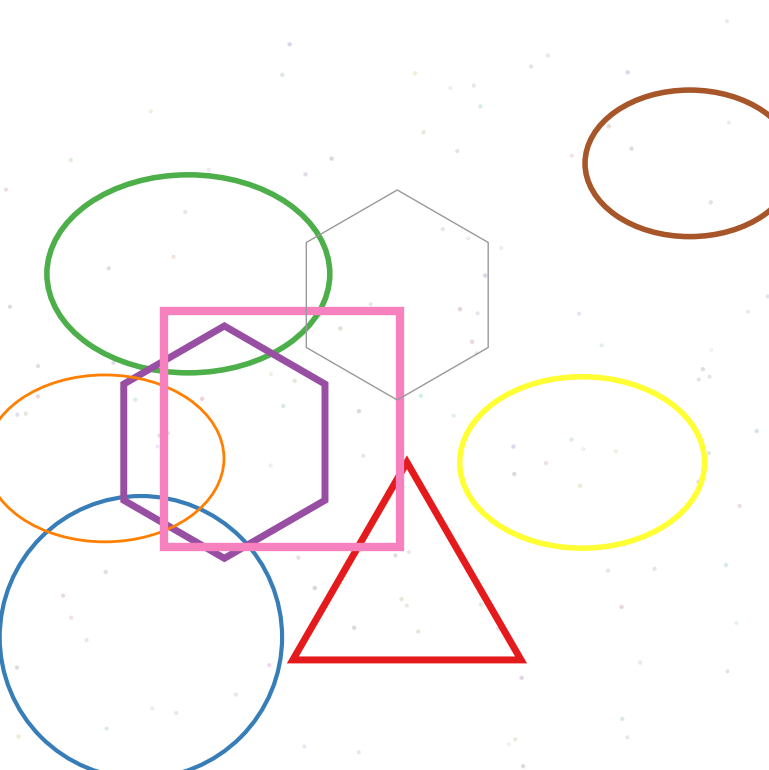[{"shape": "triangle", "thickness": 2.5, "radius": 0.86, "center": [0.528, 0.229]}, {"shape": "circle", "thickness": 1.5, "radius": 0.92, "center": [0.183, 0.172]}, {"shape": "oval", "thickness": 2, "radius": 0.92, "center": [0.245, 0.644]}, {"shape": "hexagon", "thickness": 2.5, "radius": 0.75, "center": [0.291, 0.426]}, {"shape": "oval", "thickness": 1, "radius": 0.77, "center": [0.136, 0.405]}, {"shape": "oval", "thickness": 2, "radius": 0.8, "center": [0.756, 0.399]}, {"shape": "oval", "thickness": 2, "radius": 0.68, "center": [0.896, 0.788]}, {"shape": "square", "thickness": 3, "radius": 0.77, "center": [0.366, 0.443]}, {"shape": "hexagon", "thickness": 0.5, "radius": 0.68, "center": [0.516, 0.617]}]